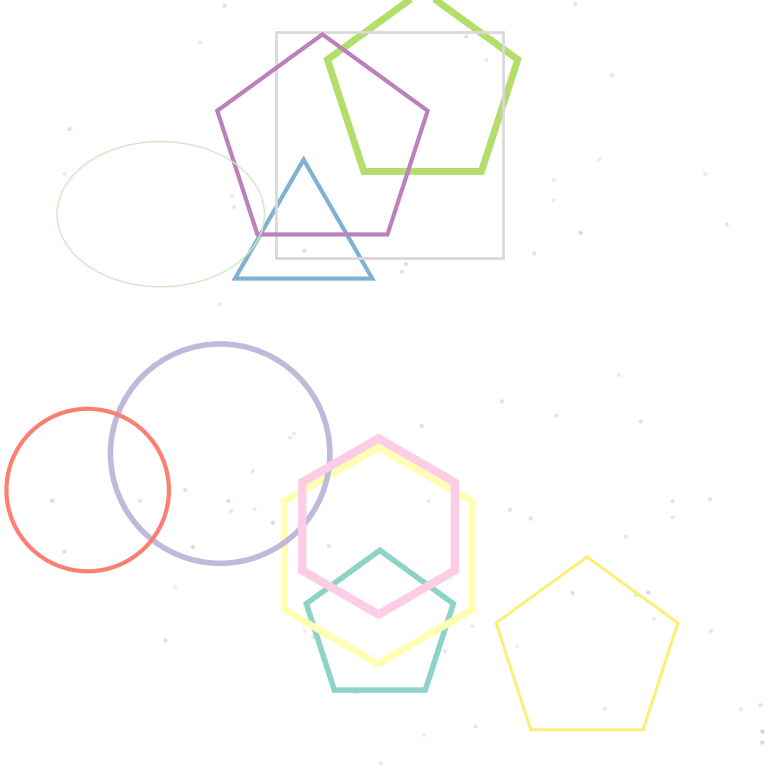[{"shape": "pentagon", "thickness": 2, "radius": 0.5, "center": [0.493, 0.185]}, {"shape": "hexagon", "thickness": 2.5, "radius": 0.7, "center": [0.491, 0.278]}, {"shape": "circle", "thickness": 2, "radius": 0.71, "center": [0.286, 0.411]}, {"shape": "circle", "thickness": 1.5, "radius": 0.53, "center": [0.114, 0.364]}, {"shape": "triangle", "thickness": 1.5, "radius": 0.51, "center": [0.394, 0.69]}, {"shape": "pentagon", "thickness": 2.5, "radius": 0.65, "center": [0.549, 0.882]}, {"shape": "hexagon", "thickness": 3, "radius": 0.57, "center": [0.492, 0.316]}, {"shape": "square", "thickness": 1, "radius": 0.73, "center": [0.506, 0.812]}, {"shape": "pentagon", "thickness": 1.5, "radius": 0.72, "center": [0.419, 0.812]}, {"shape": "oval", "thickness": 0.5, "radius": 0.67, "center": [0.209, 0.722]}, {"shape": "pentagon", "thickness": 1, "radius": 0.62, "center": [0.762, 0.153]}]